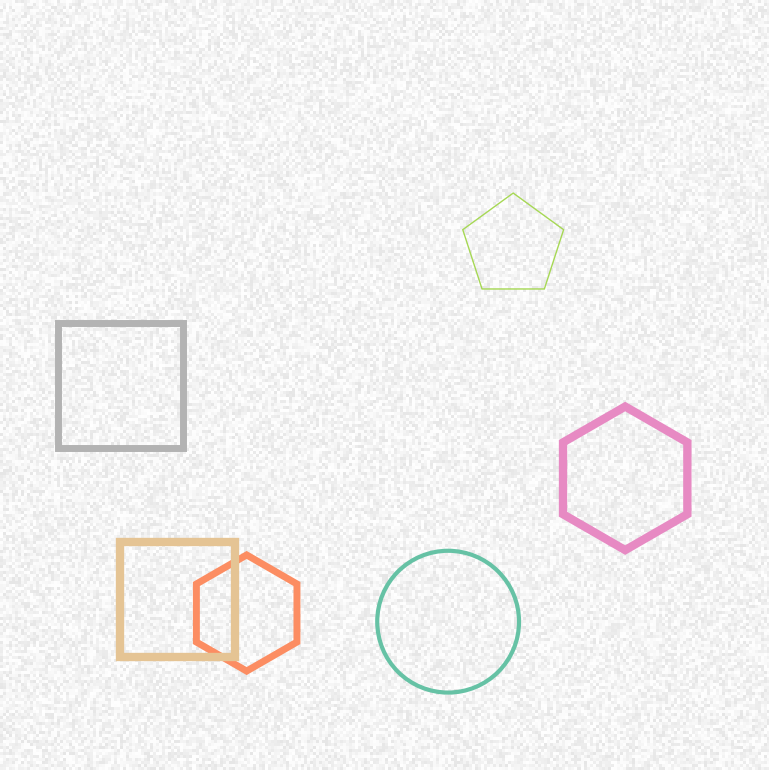[{"shape": "circle", "thickness": 1.5, "radius": 0.46, "center": [0.582, 0.193]}, {"shape": "hexagon", "thickness": 2.5, "radius": 0.38, "center": [0.32, 0.204]}, {"shape": "hexagon", "thickness": 3, "radius": 0.47, "center": [0.812, 0.379]}, {"shape": "pentagon", "thickness": 0.5, "radius": 0.34, "center": [0.666, 0.68]}, {"shape": "square", "thickness": 3, "radius": 0.37, "center": [0.23, 0.221]}, {"shape": "square", "thickness": 2.5, "radius": 0.4, "center": [0.156, 0.5]}]